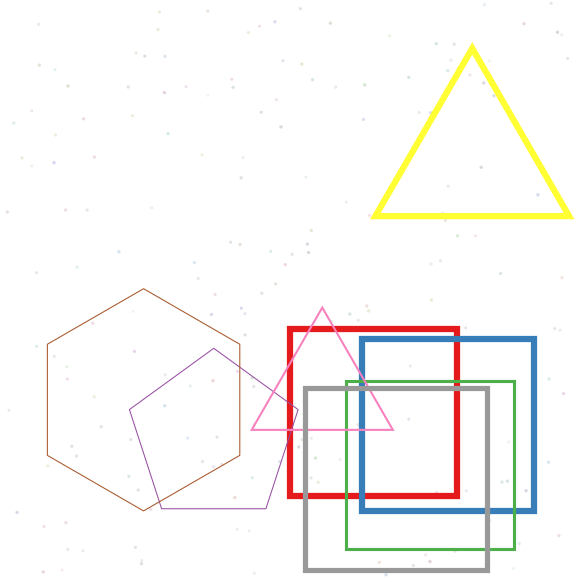[{"shape": "square", "thickness": 3, "radius": 0.72, "center": [0.646, 0.285]}, {"shape": "square", "thickness": 3, "radius": 0.75, "center": [0.775, 0.264]}, {"shape": "square", "thickness": 1.5, "radius": 0.73, "center": [0.745, 0.194]}, {"shape": "pentagon", "thickness": 0.5, "radius": 0.77, "center": [0.37, 0.242]}, {"shape": "triangle", "thickness": 3, "radius": 0.97, "center": [0.818, 0.722]}, {"shape": "hexagon", "thickness": 0.5, "radius": 0.96, "center": [0.249, 0.307]}, {"shape": "triangle", "thickness": 1, "radius": 0.71, "center": [0.558, 0.325]}, {"shape": "square", "thickness": 2.5, "radius": 0.79, "center": [0.686, 0.169]}]